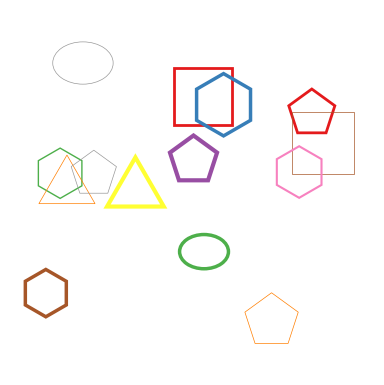[{"shape": "square", "thickness": 2, "radius": 0.37, "center": [0.527, 0.749]}, {"shape": "pentagon", "thickness": 2, "radius": 0.31, "center": [0.81, 0.706]}, {"shape": "hexagon", "thickness": 2.5, "radius": 0.4, "center": [0.581, 0.728]}, {"shape": "hexagon", "thickness": 1, "radius": 0.33, "center": [0.156, 0.55]}, {"shape": "oval", "thickness": 2.5, "radius": 0.32, "center": [0.53, 0.346]}, {"shape": "pentagon", "thickness": 3, "radius": 0.32, "center": [0.503, 0.584]}, {"shape": "triangle", "thickness": 0.5, "radius": 0.42, "center": [0.174, 0.513]}, {"shape": "pentagon", "thickness": 0.5, "radius": 0.36, "center": [0.705, 0.167]}, {"shape": "triangle", "thickness": 3, "radius": 0.43, "center": [0.352, 0.506]}, {"shape": "hexagon", "thickness": 2.5, "radius": 0.31, "center": [0.119, 0.239]}, {"shape": "square", "thickness": 0.5, "radius": 0.4, "center": [0.84, 0.629]}, {"shape": "hexagon", "thickness": 1.5, "radius": 0.34, "center": [0.777, 0.553]}, {"shape": "pentagon", "thickness": 0.5, "radius": 0.31, "center": [0.244, 0.548]}, {"shape": "oval", "thickness": 0.5, "radius": 0.39, "center": [0.215, 0.836]}]